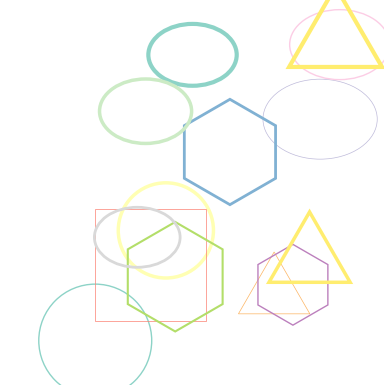[{"shape": "circle", "thickness": 1, "radius": 0.73, "center": [0.247, 0.115]}, {"shape": "oval", "thickness": 3, "radius": 0.57, "center": [0.5, 0.858]}, {"shape": "circle", "thickness": 2.5, "radius": 0.62, "center": [0.431, 0.402]}, {"shape": "oval", "thickness": 0.5, "radius": 0.74, "center": [0.831, 0.69]}, {"shape": "square", "thickness": 0.5, "radius": 0.73, "center": [0.391, 0.311]}, {"shape": "hexagon", "thickness": 2, "radius": 0.68, "center": [0.597, 0.605]}, {"shape": "triangle", "thickness": 0.5, "radius": 0.54, "center": [0.712, 0.238]}, {"shape": "hexagon", "thickness": 1.5, "radius": 0.71, "center": [0.455, 0.281]}, {"shape": "oval", "thickness": 1, "radius": 0.65, "center": [0.882, 0.884]}, {"shape": "oval", "thickness": 2, "radius": 0.56, "center": [0.357, 0.384]}, {"shape": "hexagon", "thickness": 1, "radius": 0.52, "center": [0.761, 0.26]}, {"shape": "oval", "thickness": 2.5, "radius": 0.6, "center": [0.378, 0.711]}, {"shape": "triangle", "thickness": 3, "radius": 0.7, "center": [0.872, 0.896]}, {"shape": "triangle", "thickness": 2.5, "radius": 0.61, "center": [0.804, 0.328]}]